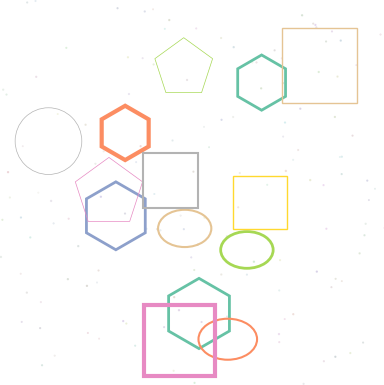[{"shape": "hexagon", "thickness": 2, "radius": 0.46, "center": [0.517, 0.186]}, {"shape": "hexagon", "thickness": 2, "radius": 0.36, "center": [0.68, 0.785]}, {"shape": "hexagon", "thickness": 3, "radius": 0.35, "center": [0.325, 0.655]}, {"shape": "oval", "thickness": 1.5, "radius": 0.38, "center": [0.592, 0.119]}, {"shape": "hexagon", "thickness": 2, "radius": 0.44, "center": [0.301, 0.439]}, {"shape": "pentagon", "thickness": 0.5, "radius": 0.46, "center": [0.283, 0.499]}, {"shape": "square", "thickness": 3, "radius": 0.46, "center": [0.466, 0.116]}, {"shape": "oval", "thickness": 2, "radius": 0.34, "center": [0.641, 0.351]}, {"shape": "pentagon", "thickness": 0.5, "radius": 0.39, "center": [0.477, 0.823]}, {"shape": "square", "thickness": 1, "radius": 0.35, "center": [0.675, 0.473]}, {"shape": "oval", "thickness": 1.5, "radius": 0.35, "center": [0.48, 0.407]}, {"shape": "square", "thickness": 1, "radius": 0.49, "center": [0.829, 0.829]}, {"shape": "square", "thickness": 1.5, "radius": 0.36, "center": [0.444, 0.531]}, {"shape": "circle", "thickness": 0.5, "radius": 0.43, "center": [0.126, 0.633]}]